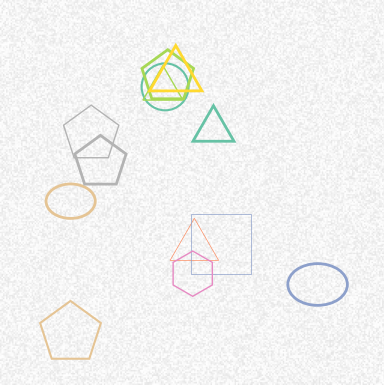[{"shape": "circle", "thickness": 1.5, "radius": 0.3, "center": [0.429, 0.774]}, {"shape": "triangle", "thickness": 2, "radius": 0.31, "center": [0.554, 0.664]}, {"shape": "triangle", "thickness": 0.5, "radius": 0.36, "center": [0.505, 0.36]}, {"shape": "square", "thickness": 0.5, "radius": 0.39, "center": [0.574, 0.366]}, {"shape": "oval", "thickness": 2, "radius": 0.39, "center": [0.825, 0.261]}, {"shape": "hexagon", "thickness": 1, "radius": 0.29, "center": [0.501, 0.289]}, {"shape": "pentagon", "thickness": 2, "radius": 0.35, "center": [0.436, 0.8]}, {"shape": "triangle", "thickness": 1, "radius": 0.3, "center": [0.423, 0.77]}, {"shape": "triangle", "thickness": 2, "radius": 0.39, "center": [0.456, 0.803]}, {"shape": "oval", "thickness": 2, "radius": 0.32, "center": [0.184, 0.477]}, {"shape": "pentagon", "thickness": 1.5, "radius": 0.41, "center": [0.183, 0.135]}, {"shape": "pentagon", "thickness": 1, "radius": 0.38, "center": [0.237, 0.651]}, {"shape": "pentagon", "thickness": 2, "radius": 0.35, "center": [0.261, 0.578]}]